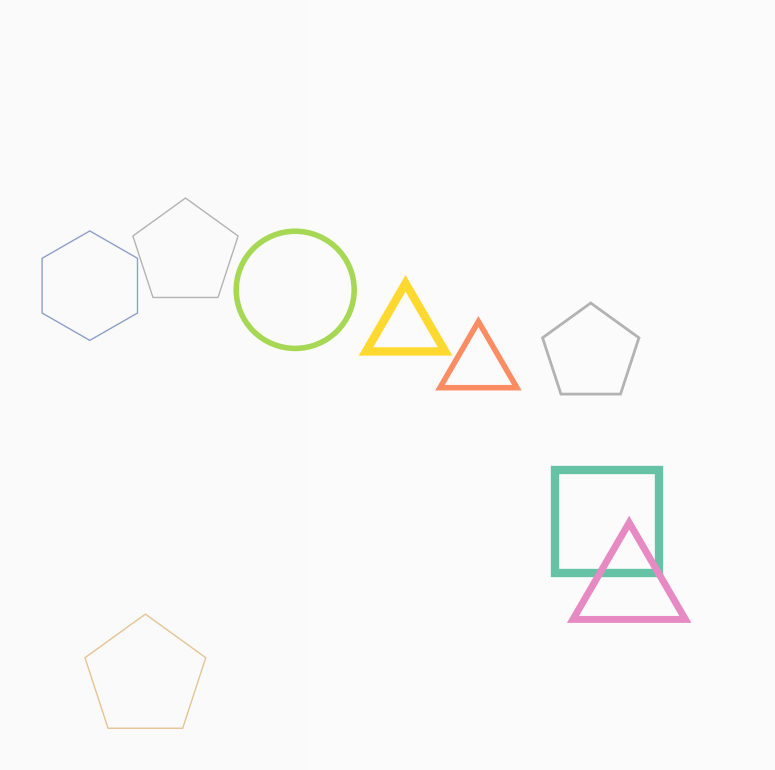[{"shape": "square", "thickness": 3, "radius": 0.33, "center": [0.783, 0.323]}, {"shape": "triangle", "thickness": 2, "radius": 0.29, "center": [0.617, 0.525]}, {"shape": "hexagon", "thickness": 0.5, "radius": 0.36, "center": [0.116, 0.629]}, {"shape": "triangle", "thickness": 2.5, "radius": 0.42, "center": [0.812, 0.237]}, {"shape": "circle", "thickness": 2, "radius": 0.38, "center": [0.381, 0.624]}, {"shape": "triangle", "thickness": 3, "radius": 0.29, "center": [0.523, 0.573]}, {"shape": "pentagon", "thickness": 0.5, "radius": 0.41, "center": [0.188, 0.12]}, {"shape": "pentagon", "thickness": 0.5, "radius": 0.36, "center": [0.239, 0.671]}, {"shape": "pentagon", "thickness": 1, "radius": 0.33, "center": [0.762, 0.541]}]